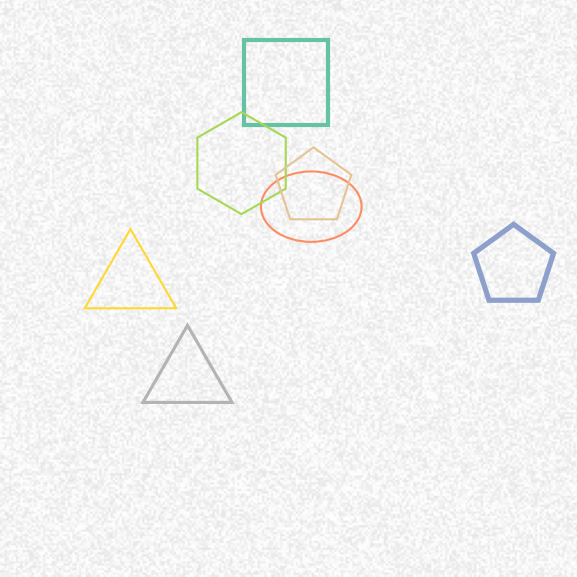[{"shape": "square", "thickness": 2, "radius": 0.37, "center": [0.495, 0.856]}, {"shape": "oval", "thickness": 1, "radius": 0.44, "center": [0.539, 0.641]}, {"shape": "pentagon", "thickness": 2.5, "radius": 0.36, "center": [0.889, 0.538]}, {"shape": "hexagon", "thickness": 1, "radius": 0.44, "center": [0.418, 0.717]}, {"shape": "triangle", "thickness": 1, "radius": 0.46, "center": [0.226, 0.511]}, {"shape": "pentagon", "thickness": 1, "radius": 0.34, "center": [0.543, 0.675]}, {"shape": "triangle", "thickness": 1.5, "radius": 0.45, "center": [0.325, 0.347]}]